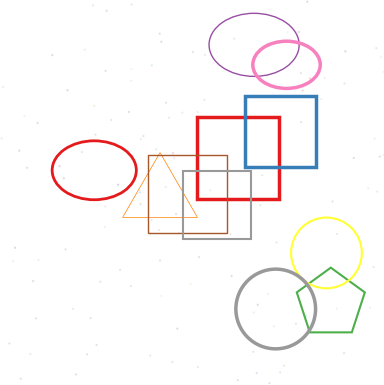[{"shape": "square", "thickness": 2.5, "radius": 0.53, "center": [0.617, 0.59]}, {"shape": "oval", "thickness": 2, "radius": 0.55, "center": [0.245, 0.558]}, {"shape": "square", "thickness": 2.5, "radius": 0.46, "center": [0.728, 0.658]}, {"shape": "pentagon", "thickness": 1.5, "radius": 0.46, "center": [0.859, 0.212]}, {"shape": "oval", "thickness": 1, "radius": 0.59, "center": [0.66, 0.884]}, {"shape": "triangle", "thickness": 0.5, "radius": 0.56, "center": [0.416, 0.491]}, {"shape": "circle", "thickness": 1.5, "radius": 0.46, "center": [0.848, 0.343]}, {"shape": "square", "thickness": 1, "radius": 0.51, "center": [0.486, 0.496]}, {"shape": "oval", "thickness": 2.5, "radius": 0.44, "center": [0.744, 0.832]}, {"shape": "square", "thickness": 1.5, "radius": 0.44, "center": [0.564, 0.467]}, {"shape": "circle", "thickness": 2.5, "radius": 0.52, "center": [0.716, 0.197]}]